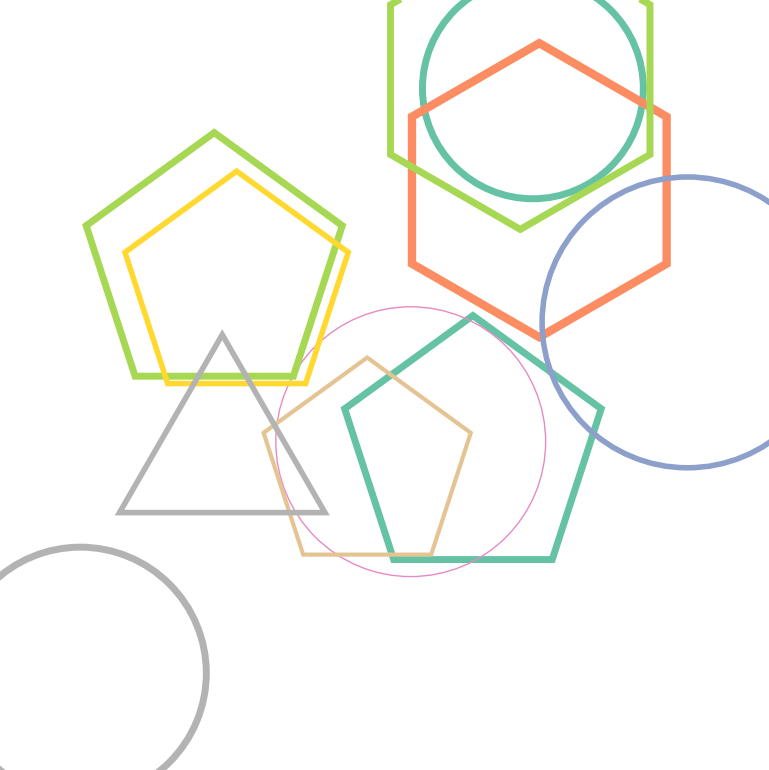[{"shape": "circle", "thickness": 2.5, "radius": 0.72, "center": [0.692, 0.885]}, {"shape": "pentagon", "thickness": 2.5, "radius": 0.88, "center": [0.614, 0.415]}, {"shape": "hexagon", "thickness": 3, "radius": 0.95, "center": [0.7, 0.753]}, {"shape": "circle", "thickness": 2, "radius": 0.94, "center": [0.893, 0.581]}, {"shape": "circle", "thickness": 0.5, "radius": 0.88, "center": [0.533, 0.426]}, {"shape": "pentagon", "thickness": 2.5, "radius": 0.87, "center": [0.278, 0.653]}, {"shape": "hexagon", "thickness": 2.5, "radius": 0.97, "center": [0.676, 0.897]}, {"shape": "pentagon", "thickness": 2, "radius": 0.76, "center": [0.307, 0.625]}, {"shape": "pentagon", "thickness": 1.5, "radius": 0.71, "center": [0.477, 0.394]}, {"shape": "circle", "thickness": 2.5, "radius": 0.82, "center": [0.104, 0.126]}, {"shape": "triangle", "thickness": 2, "radius": 0.77, "center": [0.289, 0.411]}]